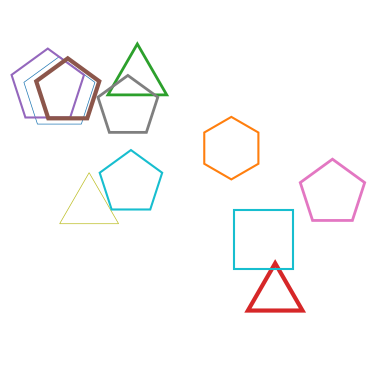[{"shape": "pentagon", "thickness": 0.5, "radius": 0.48, "center": [0.154, 0.756]}, {"shape": "hexagon", "thickness": 1.5, "radius": 0.41, "center": [0.601, 0.615]}, {"shape": "triangle", "thickness": 2, "radius": 0.44, "center": [0.357, 0.798]}, {"shape": "triangle", "thickness": 3, "radius": 0.41, "center": [0.715, 0.234]}, {"shape": "pentagon", "thickness": 1.5, "radius": 0.49, "center": [0.124, 0.775]}, {"shape": "pentagon", "thickness": 3, "radius": 0.43, "center": [0.176, 0.762]}, {"shape": "pentagon", "thickness": 2, "radius": 0.44, "center": [0.864, 0.499]}, {"shape": "pentagon", "thickness": 2, "radius": 0.41, "center": [0.332, 0.722]}, {"shape": "triangle", "thickness": 0.5, "radius": 0.44, "center": [0.232, 0.463]}, {"shape": "pentagon", "thickness": 1.5, "radius": 0.43, "center": [0.34, 0.525]}, {"shape": "square", "thickness": 1.5, "radius": 0.38, "center": [0.685, 0.378]}]